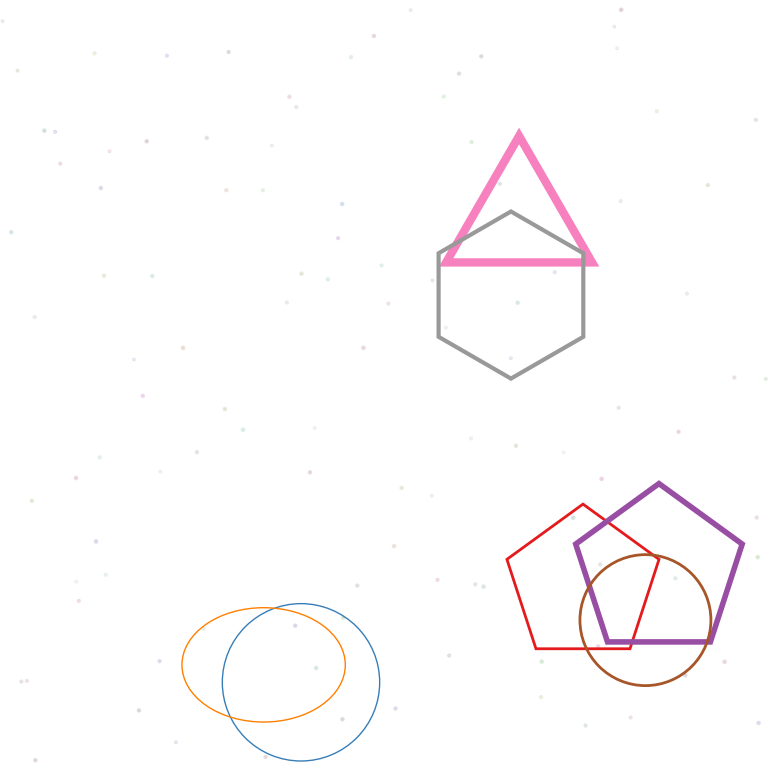[{"shape": "pentagon", "thickness": 1, "radius": 0.52, "center": [0.757, 0.241]}, {"shape": "circle", "thickness": 0.5, "radius": 0.51, "center": [0.391, 0.114]}, {"shape": "pentagon", "thickness": 2, "radius": 0.57, "center": [0.856, 0.258]}, {"shape": "oval", "thickness": 0.5, "radius": 0.53, "center": [0.342, 0.137]}, {"shape": "circle", "thickness": 1, "radius": 0.43, "center": [0.838, 0.195]}, {"shape": "triangle", "thickness": 3, "radius": 0.55, "center": [0.674, 0.714]}, {"shape": "hexagon", "thickness": 1.5, "radius": 0.54, "center": [0.664, 0.617]}]